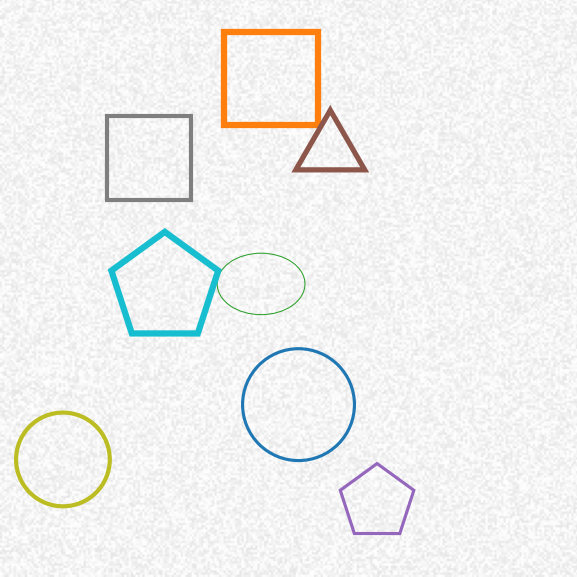[{"shape": "circle", "thickness": 1.5, "radius": 0.48, "center": [0.517, 0.298]}, {"shape": "square", "thickness": 3, "radius": 0.41, "center": [0.468, 0.863]}, {"shape": "oval", "thickness": 0.5, "radius": 0.38, "center": [0.452, 0.507]}, {"shape": "pentagon", "thickness": 1.5, "radius": 0.33, "center": [0.653, 0.129]}, {"shape": "triangle", "thickness": 2.5, "radius": 0.34, "center": [0.572, 0.739]}, {"shape": "square", "thickness": 2, "radius": 0.37, "center": [0.258, 0.725]}, {"shape": "circle", "thickness": 2, "radius": 0.41, "center": [0.109, 0.204]}, {"shape": "pentagon", "thickness": 3, "radius": 0.49, "center": [0.285, 0.5]}]